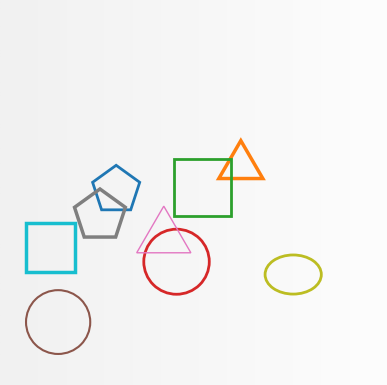[{"shape": "pentagon", "thickness": 2, "radius": 0.32, "center": [0.3, 0.507]}, {"shape": "triangle", "thickness": 2.5, "radius": 0.33, "center": [0.621, 0.569]}, {"shape": "square", "thickness": 2, "radius": 0.37, "center": [0.523, 0.513]}, {"shape": "circle", "thickness": 2, "radius": 0.42, "center": [0.456, 0.32]}, {"shape": "circle", "thickness": 1.5, "radius": 0.41, "center": [0.15, 0.163]}, {"shape": "triangle", "thickness": 1, "radius": 0.4, "center": [0.423, 0.384]}, {"shape": "pentagon", "thickness": 2.5, "radius": 0.34, "center": [0.258, 0.44]}, {"shape": "oval", "thickness": 2, "radius": 0.36, "center": [0.757, 0.287]}, {"shape": "square", "thickness": 2.5, "radius": 0.32, "center": [0.13, 0.358]}]